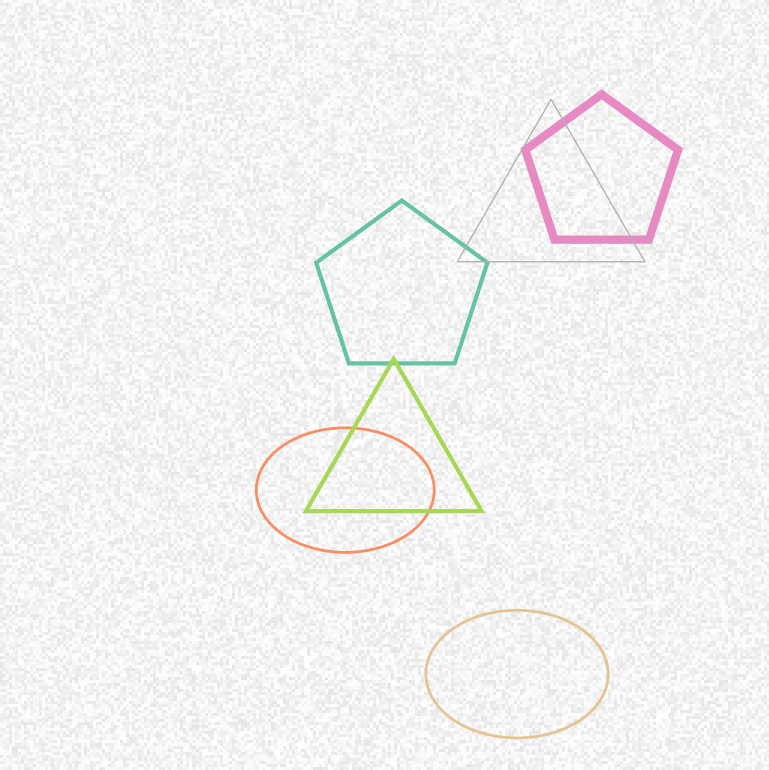[{"shape": "pentagon", "thickness": 1.5, "radius": 0.58, "center": [0.522, 0.623]}, {"shape": "oval", "thickness": 1, "radius": 0.58, "center": [0.448, 0.363]}, {"shape": "pentagon", "thickness": 3, "radius": 0.52, "center": [0.781, 0.773]}, {"shape": "triangle", "thickness": 1.5, "radius": 0.66, "center": [0.511, 0.402]}, {"shape": "oval", "thickness": 1, "radius": 0.59, "center": [0.671, 0.125]}, {"shape": "triangle", "thickness": 0.5, "radius": 0.7, "center": [0.716, 0.73]}]